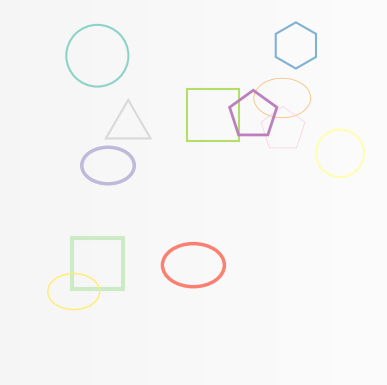[{"shape": "circle", "thickness": 1.5, "radius": 0.4, "center": [0.251, 0.855]}, {"shape": "circle", "thickness": 1.5, "radius": 0.31, "center": [0.878, 0.602]}, {"shape": "oval", "thickness": 2.5, "radius": 0.34, "center": [0.279, 0.57]}, {"shape": "oval", "thickness": 2.5, "radius": 0.4, "center": [0.499, 0.311]}, {"shape": "hexagon", "thickness": 1.5, "radius": 0.3, "center": [0.764, 0.882]}, {"shape": "oval", "thickness": 0.5, "radius": 0.37, "center": [0.728, 0.746]}, {"shape": "square", "thickness": 1.5, "radius": 0.34, "center": [0.551, 0.7]}, {"shape": "pentagon", "thickness": 0.5, "radius": 0.3, "center": [0.73, 0.664]}, {"shape": "triangle", "thickness": 1.5, "radius": 0.33, "center": [0.331, 0.674]}, {"shape": "pentagon", "thickness": 2, "radius": 0.32, "center": [0.654, 0.701]}, {"shape": "square", "thickness": 3, "radius": 0.33, "center": [0.251, 0.317]}, {"shape": "oval", "thickness": 1, "radius": 0.33, "center": [0.19, 0.243]}]